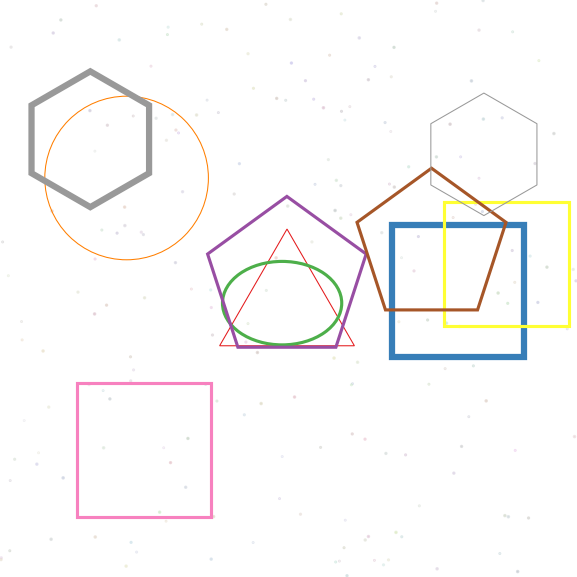[{"shape": "triangle", "thickness": 0.5, "radius": 0.67, "center": [0.497, 0.468]}, {"shape": "square", "thickness": 3, "radius": 0.57, "center": [0.793, 0.495]}, {"shape": "oval", "thickness": 1.5, "radius": 0.52, "center": [0.489, 0.474]}, {"shape": "pentagon", "thickness": 1.5, "radius": 0.72, "center": [0.497, 0.515]}, {"shape": "circle", "thickness": 0.5, "radius": 0.71, "center": [0.219, 0.691]}, {"shape": "square", "thickness": 1.5, "radius": 0.54, "center": [0.876, 0.542]}, {"shape": "pentagon", "thickness": 1.5, "radius": 0.68, "center": [0.747, 0.572]}, {"shape": "square", "thickness": 1.5, "radius": 0.58, "center": [0.25, 0.22]}, {"shape": "hexagon", "thickness": 3, "radius": 0.59, "center": [0.156, 0.758]}, {"shape": "hexagon", "thickness": 0.5, "radius": 0.53, "center": [0.838, 0.732]}]